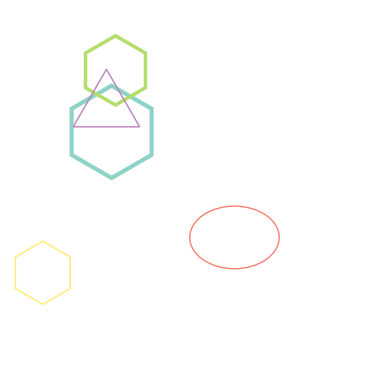[{"shape": "hexagon", "thickness": 3, "radius": 0.6, "center": [0.29, 0.658]}, {"shape": "oval", "thickness": 1, "radius": 0.58, "center": [0.609, 0.383]}, {"shape": "hexagon", "thickness": 2.5, "radius": 0.45, "center": [0.3, 0.817]}, {"shape": "triangle", "thickness": 1, "radius": 0.5, "center": [0.276, 0.72]}, {"shape": "hexagon", "thickness": 1, "radius": 0.41, "center": [0.111, 0.291]}]